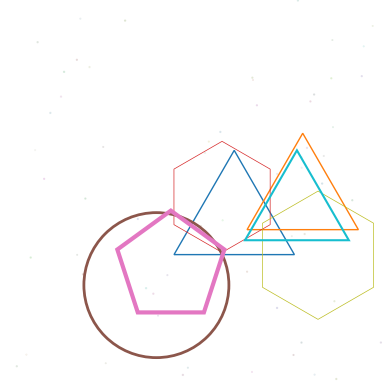[{"shape": "triangle", "thickness": 1, "radius": 0.9, "center": [0.608, 0.429]}, {"shape": "triangle", "thickness": 1, "radius": 0.83, "center": [0.786, 0.487]}, {"shape": "hexagon", "thickness": 0.5, "radius": 0.72, "center": [0.577, 0.489]}, {"shape": "circle", "thickness": 2, "radius": 0.94, "center": [0.406, 0.259]}, {"shape": "pentagon", "thickness": 3, "radius": 0.73, "center": [0.444, 0.307]}, {"shape": "hexagon", "thickness": 0.5, "radius": 0.83, "center": [0.826, 0.337]}, {"shape": "triangle", "thickness": 1.5, "radius": 0.78, "center": [0.771, 0.454]}]